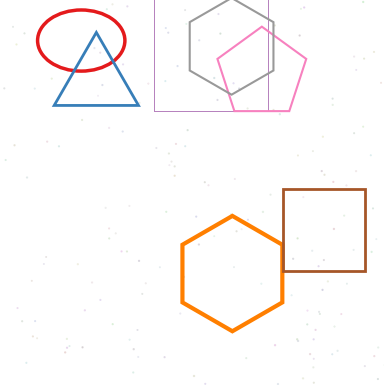[{"shape": "oval", "thickness": 2.5, "radius": 0.57, "center": [0.211, 0.895]}, {"shape": "triangle", "thickness": 2, "radius": 0.63, "center": [0.25, 0.789]}, {"shape": "square", "thickness": 0.5, "radius": 0.74, "center": [0.547, 0.859]}, {"shape": "hexagon", "thickness": 3, "radius": 0.75, "center": [0.604, 0.289]}, {"shape": "square", "thickness": 2, "radius": 0.54, "center": [0.842, 0.403]}, {"shape": "pentagon", "thickness": 1.5, "radius": 0.61, "center": [0.68, 0.809]}, {"shape": "hexagon", "thickness": 1.5, "radius": 0.63, "center": [0.602, 0.88]}]